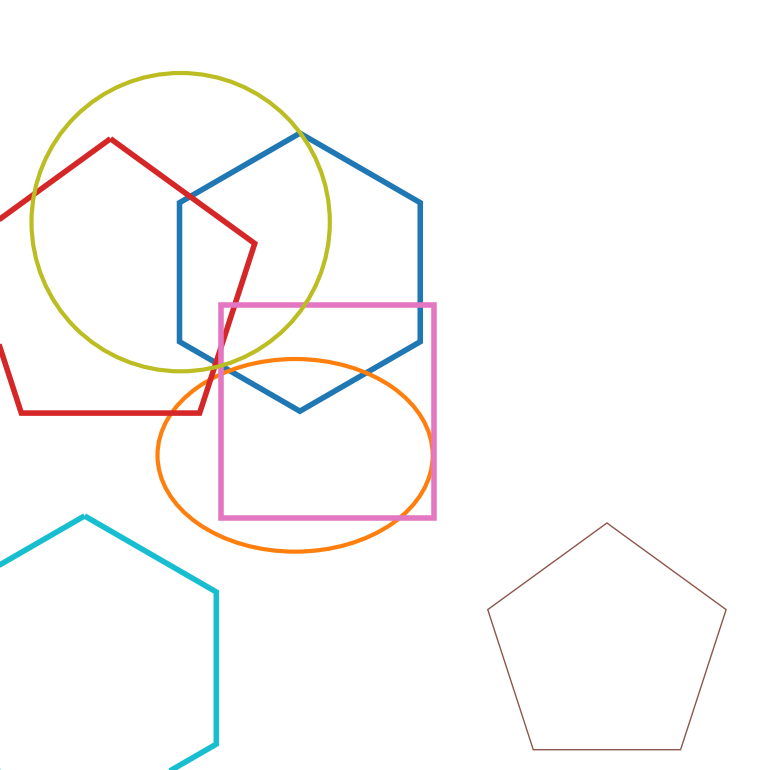[{"shape": "hexagon", "thickness": 2, "radius": 0.9, "center": [0.389, 0.646]}, {"shape": "oval", "thickness": 1.5, "radius": 0.89, "center": [0.383, 0.409]}, {"shape": "pentagon", "thickness": 2, "radius": 0.98, "center": [0.143, 0.623]}, {"shape": "pentagon", "thickness": 0.5, "radius": 0.81, "center": [0.788, 0.158]}, {"shape": "square", "thickness": 2, "radius": 0.69, "center": [0.425, 0.466]}, {"shape": "circle", "thickness": 1.5, "radius": 0.97, "center": [0.235, 0.711]}, {"shape": "hexagon", "thickness": 2, "radius": 0.99, "center": [0.11, 0.132]}]